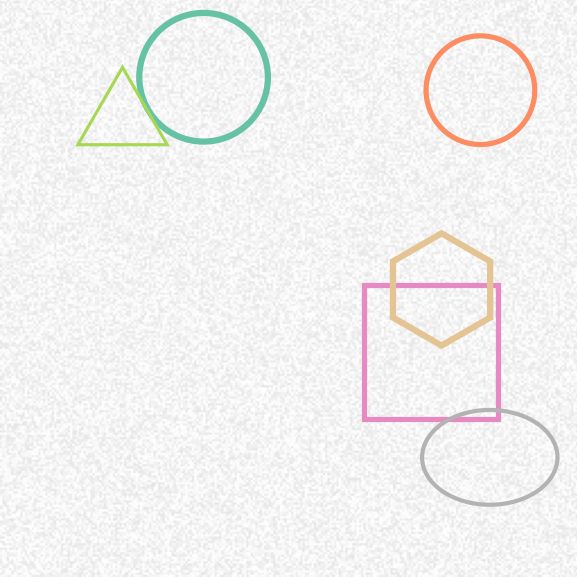[{"shape": "circle", "thickness": 3, "radius": 0.56, "center": [0.353, 0.865]}, {"shape": "circle", "thickness": 2.5, "radius": 0.47, "center": [0.832, 0.843]}, {"shape": "square", "thickness": 2.5, "radius": 0.58, "center": [0.747, 0.389]}, {"shape": "triangle", "thickness": 1.5, "radius": 0.45, "center": [0.212, 0.793]}, {"shape": "hexagon", "thickness": 3, "radius": 0.49, "center": [0.765, 0.498]}, {"shape": "oval", "thickness": 2, "radius": 0.59, "center": [0.848, 0.207]}]